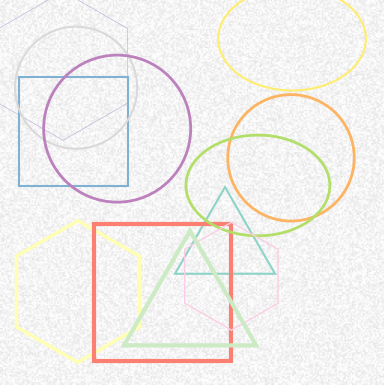[{"shape": "triangle", "thickness": 1.5, "radius": 0.75, "center": [0.584, 0.364]}, {"shape": "hexagon", "thickness": 2.5, "radius": 0.92, "center": [0.202, 0.243]}, {"shape": "hexagon", "thickness": 0.5, "radius": 0.97, "center": [0.164, 0.829]}, {"shape": "square", "thickness": 3, "radius": 0.89, "center": [0.422, 0.24]}, {"shape": "square", "thickness": 1.5, "radius": 0.71, "center": [0.192, 0.66]}, {"shape": "circle", "thickness": 2, "radius": 0.82, "center": [0.756, 0.59]}, {"shape": "oval", "thickness": 2, "radius": 0.93, "center": [0.67, 0.518]}, {"shape": "hexagon", "thickness": 1, "radius": 0.7, "center": [0.601, 0.282]}, {"shape": "circle", "thickness": 1.5, "radius": 0.79, "center": [0.198, 0.772]}, {"shape": "circle", "thickness": 2, "radius": 0.95, "center": [0.304, 0.666]}, {"shape": "triangle", "thickness": 3, "radius": 0.99, "center": [0.494, 0.202]}, {"shape": "oval", "thickness": 1.5, "radius": 0.96, "center": [0.759, 0.899]}]